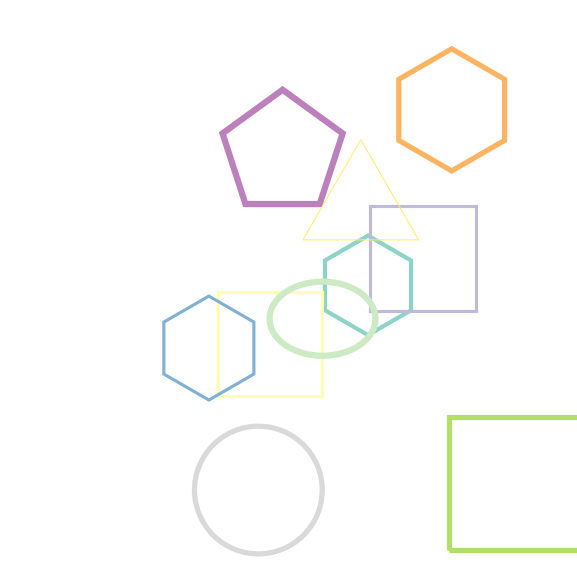[{"shape": "hexagon", "thickness": 2, "radius": 0.43, "center": [0.637, 0.505]}, {"shape": "square", "thickness": 1.5, "radius": 0.45, "center": [0.468, 0.404]}, {"shape": "square", "thickness": 1.5, "radius": 0.46, "center": [0.733, 0.551]}, {"shape": "hexagon", "thickness": 1.5, "radius": 0.45, "center": [0.362, 0.396]}, {"shape": "hexagon", "thickness": 2.5, "radius": 0.53, "center": [0.782, 0.809]}, {"shape": "square", "thickness": 2.5, "radius": 0.58, "center": [0.893, 0.161]}, {"shape": "circle", "thickness": 2.5, "radius": 0.55, "center": [0.447, 0.151]}, {"shape": "pentagon", "thickness": 3, "radius": 0.55, "center": [0.489, 0.734]}, {"shape": "oval", "thickness": 3, "radius": 0.46, "center": [0.558, 0.447]}, {"shape": "triangle", "thickness": 0.5, "radius": 0.58, "center": [0.625, 0.642]}]